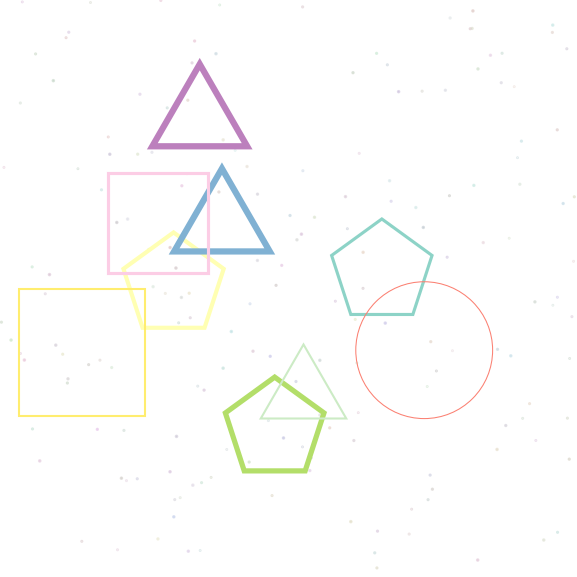[{"shape": "pentagon", "thickness": 1.5, "radius": 0.46, "center": [0.661, 0.529]}, {"shape": "pentagon", "thickness": 2, "radius": 0.46, "center": [0.301, 0.505]}, {"shape": "circle", "thickness": 0.5, "radius": 0.59, "center": [0.735, 0.393]}, {"shape": "triangle", "thickness": 3, "radius": 0.48, "center": [0.384, 0.612]}, {"shape": "pentagon", "thickness": 2.5, "radius": 0.45, "center": [0.476, 0.256]}, {"shape": "square", "thickness": 1.5, "radius": 0.43, "center": [0.273, 0.613]}, {"shape": "triangle", "thickness": 3, "radius": 0.47, "center": [0.346, 0.793]}, {"shape": "triangle", "thickness": 1, "radius": 0.43, "center": [0.526, 0.317]}, {"shape": "square", "thickness": 1, "radius": 0.55, "center": [0.142, 0.389]}]